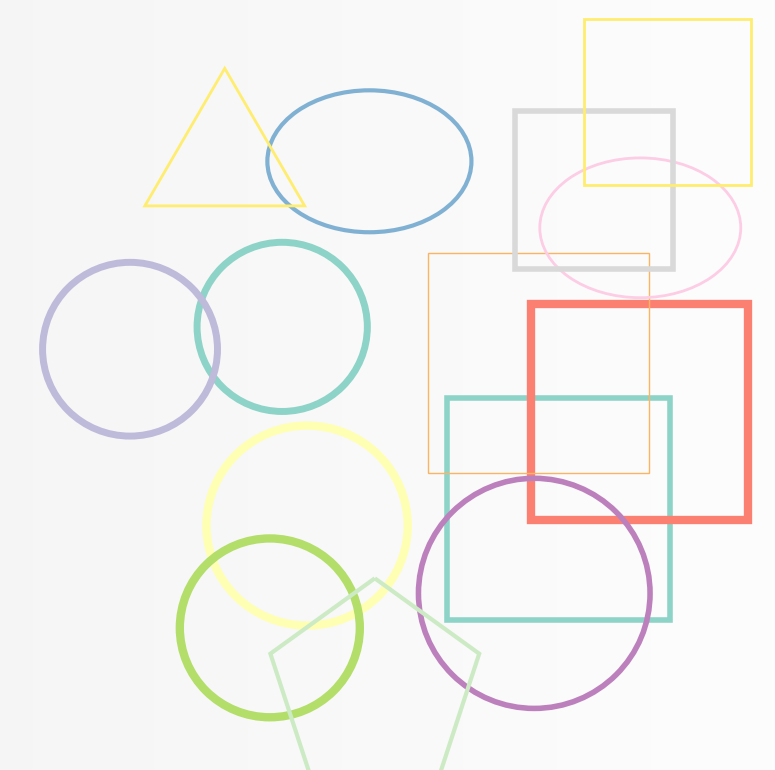[{"shape": "square", "thickness": 2, "radius": 0.72, "center": [0.721, 0.339]}, {"shape": "circle", "thickness": 2.5, "radius": 0.55, "center": [0.364, 0.575]}, {"shape": "circle", "thickness": 3, "radius": 0.65, "center": [0.396, 0.317]}, {"shape": "circle", "thickness": 2.5, "radius": 0.56, "center": [0.168, 0.546]}, {"shape": "square", "thickness": 3, "radius": 0.7, "center": [0.825, 0.465]}, {"shape": "oval", "thickness": 1.5, "radius": 0.66, "center": [0.477, 0.791]}, {"shape": "square", "thickness": 0.5, "radius": 0.71, "center": [0.694, 0.529]}, {"shape": "circle", "thickness": 3, "radius": 0.58, "center": [0.348, 0.185]}, {"shape": "oval", "thickness": 1, "radius": 0.65, "center": [0.826, 0.704]}, {"shape": "square", "thickness": 2, "radius": 0.51, "center": [0.766, 0.753]}, {"shape": "circle", "thickness": 2, "radius": 0.75, "center": [0.689, 0.229]}, {"shape": "pentagon", "thickness": 1.5, "radius": 0.71, "center": [0.484, 0.107]}, {"shape": "square", "thickness": 1, "radius": 0.54, "center": [0.861, 0.868]}, {"shape": "triangle", "thickness": 1, "radius": 0.6, "center": [0.29, 0.792]}]